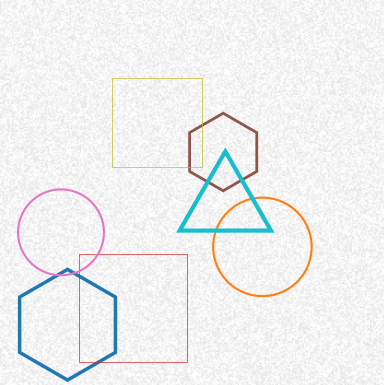[{"shape": "hexagon", "thickness": 2.5, "radius": 0.72, "center": [0.175, 0.157]}, {"shape": "circle", "thickness": 1.5, "radius": 0.64, "center": [0.682, 0.359]}, {"shape": "square", "thickness": 0.5, "radius": 0.7, "center": [0.345, 0.199]}, {"shape": "hexagon", "thickness": 2, "radius": 0.5, "center": [0.58, 0.605]}, {"shape": "circle", "thickness": 1.5, "radius": 0.56, "center": [0.158, 0.397]}, {"shape": "square", "thickness": 0.5, "radius": 0.58, "center": [0.408, 0.681]}, {"shape": "triangle", "thickness": 3, "radius": 0.69, "center": [0.585, 0.47]}]